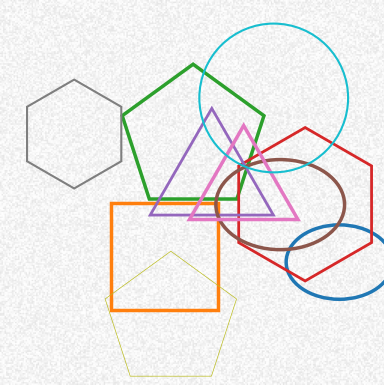[{"shape": "oval", "thickness": 2.5, "radius": 0.69, "center": [0.881, 0.319]}, {"shape": "square", "thickness": 2.5, "radius": 0.7, "center": [0.428, 0.334]}, {"shape": "pentagon", "thickness": 2.5, "radius": 0.97, "center": [0.502, 0.64]}, {"shape": "hexagon", "thickness": 2, "radius": 1.0, "center": [0.793, 0.469]}, {"shape": "triangle", "thickness": 2, "radius": 0.92, "center": [0.55, 0.534]}, {"shape": "oval", "thickness": 2.5, "radius": 0.84, "center": [0.728, 0.468]}, {"shape": "triangle", "thickness": 2.5, "radius": 0.81, "center": [0.633, 0.511]}, {"shape": "hexagon", "thickness": 1.5, "radius": 0.71, "center": [0.193, 0.652]}, {"shape": "pentagon", "thickness": 0.5, "radius": 0.9, "center": [0.444, 0.168]}, {"shape": "circle", "thickness": 1.5, "radius": 0.97, "center": [0.711, 0.746]}]